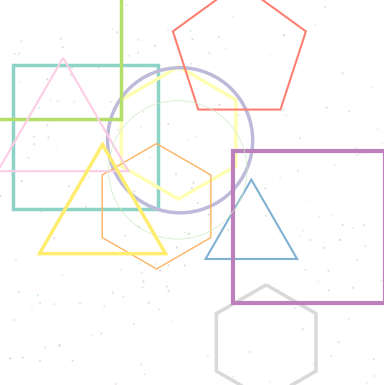[{"shape": "square", "thickness": 2.5, "radius": 0.94, "center": [0.221, 0.644]}, {"shape": "hexagon", "thickness": 2.5, "radius": 0.86, "center": [0.464, 0.655]}, {"shape": "circle", "thickness": 2.5, "radius": 0.94, "center": [0.468, 0.636]}, {"shape": "pentagon", "thickness": 1.5, "radius": 0.91, "center": [0.622, 0.862]}, {"shape": "triangle", "thickness": 1.5, "radius": 0.69, "center": [0.653, 0.396]}, {"shape": "hexagon", "thickness": 1, "radius": 0.81, "center": [0.407, 0.464]}, {"shape": "square", "thickness": 2.5, "radius": 0.99, "center": [0.117, 0.89]}, {"shape": "triangle", "thickness": 1.5, "radius": 0.98, "center": [0.164, 0.653]}, {"shape": "hexagon", "thickness": 2.5, "radius": 0.75, "center": [0.691, 0.111]}, {"shape": "square", "thickness": 3, "radius": 0.98, "center": [0.802, 0.41]}, {"shape": "circle", "thickness": 0.5, "radius": 0.9, "center": [0.462, 0.559]}, {"shape": "triangle", "thickness": 2.5, "radius": 0.94, "center": [0.266, 0.436]}]